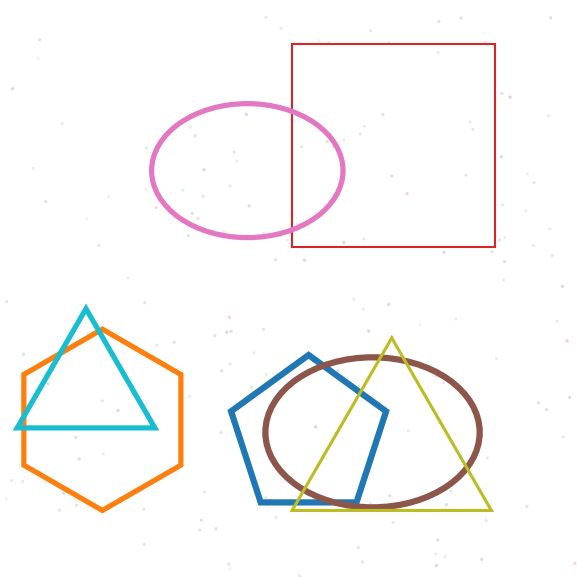[{"shape": "pentagon", "thickness": 3, "radius": 0.71, "center": [0.534, 0.243]}, {"shape": "hexagon", "thickness": 2.5, "radius": 0.78, "center": [0.177, 0.272]}, {"shape": "square", "thickness": 1, "radius": 0.88, "center": [0.681, 0.747]}, {"shape": "oval", "thickness": 3, "radius": 0.93, "center": [0.645, 0.25]}, {"shape": "oval", "thickness": 2.5, "radius": 0.83, "center": [0.428, 0.704]}, {"shape": "triangle", "thickness": 1.5, "radius": 1.0, "center": [0.678, 0.215]}, {"shape": "triangle", "thickness": 2.5, "radius": 0.69, "center": [0.149, 0.327]}]